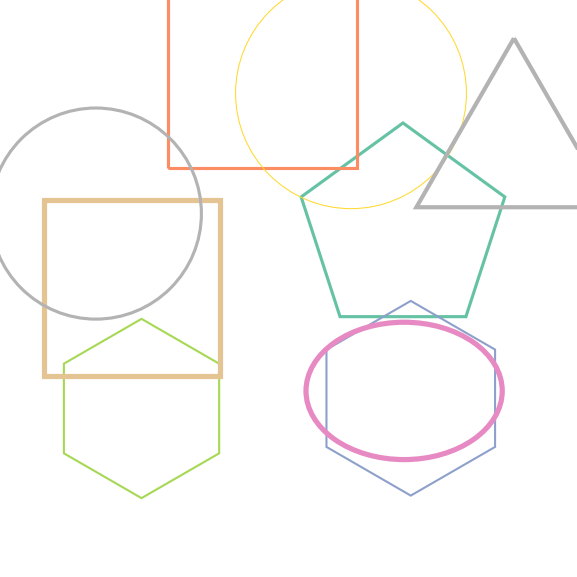[{"shape": "pentagon", "thickness": 1.5, "radius": 0.93, "center": [0.698, 0.601]}, {"shape": "square", "thickness": 1.5, "radius": 0.82, "center": [0.454, 0.871]}, {"shape": "hexagon", "thickness": 1, "radius": 0.84, "center": [0.711, 0.31]}, {"shape": "oval", "thickness": 2.5, "radius": 0.85, "center": [0.7, 0.322]}, {"shape": "hexagon", "thickness": 1, "radius": 0.78, "center": [0.245, 0.292]}, {"shape": "circle", "thickness": 0.5, "radius": 1.0, "center": [0.608, 0.838]}, {"shape": "square", "thickness": 2.5, "radius": 0.76, "center": [0.229, 0.501]}, {"shape": "triangle", "thickness": 2, "radius": 0.98, "center": [0.89, 0.738]}, {"shape": "circle", "thickness": 1.5, "radius": 0.91, "center": [0.166, 0.629]}]